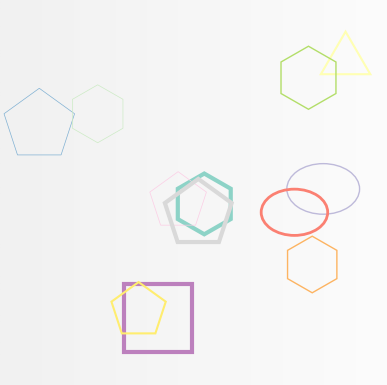[{"shape": "hexagon", "thickness": 3, "radius": 0.39, "center": [0.527, 0.47]}, {"shape": "triangle", "thickness": 1.5, "radius": 0.37, "center": [0.892, 0.844]}, {"shape": "oval", "thickness": 1, "radius": 0.47, "center": [0.834, 0.509]}, {"shape": "oval", "thickness": 2, "radius": 0.43, "center": [0.76, 0.449]}, {"shape": "pentagon", "thickness": 0.5, "radius": 0.48, "center": [0.101, 0.675]}, {"shape": "hexagon", "thickness": 1, "radius": 0.37, "center": [0.806, 0.313]}, {"shape": "hexagon", "thickness": 1, "radius": 0.41, "center": [0.796, 0.798]}, {"shape": "pentagon", "thickness": 0.5, "radius": 0.38, "center": [0.46, 0.477]}, {"shape": "pentagon", "thickness": 3, "radius": 0.45, "center": [0.512, 0.445]}, {"shape": "square", "thickness": 3, "radius": 0.44, "center": [0.407, 0.174]}, {"shape": "hexagon", "thickness": 0.5, "radius": 0.38, "center": [0.252, 0.704]}, {"shape": "pentagon", "thickness": 1.5, "radius": 0.37, "center": [0.358, 0.194]}]